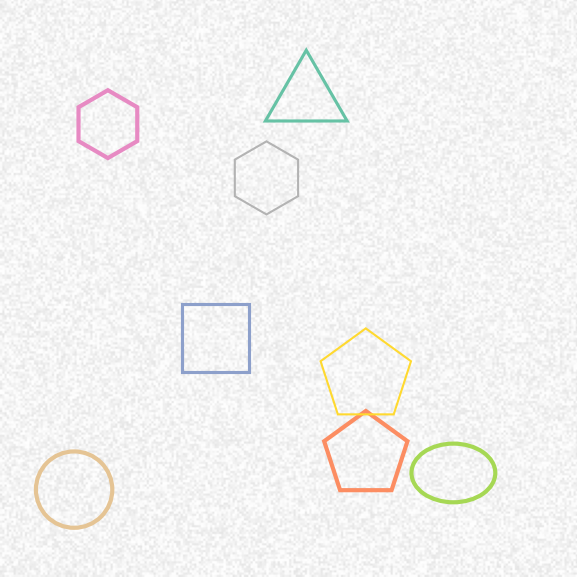[{"shape": "triangle", "thickness": 1.5, "radius": 0.41, "center": [0.53, 0.83]}, {"shape": "pentagon", "thickness": 2, "radius": 0.38, "center": [0.633, 0.212]}, {"shape": "square", "thickness": 1.5, "radius": 0.29, "center": [0.373, 0.414]}, {"shape": "hexagon", "thickness": 2, "radius": 0.29, "center": [0.187, 0.784]}, {"shape": "oval", "thickness": 2, "radius": 0.36, "center": [0.785, 0.18]}, {"shape": "pentagon", "thickness": 1, "radius": 0.41, "center": [0.633, 0.348]}, {"shape": "circle", "thickness": 2, "radius": 0.33, "center": [0.128, 0.151]}, {"shape": "hexagon", "thickness": 1, "radius": 0.32, "center": [0.461, 0.691]}]